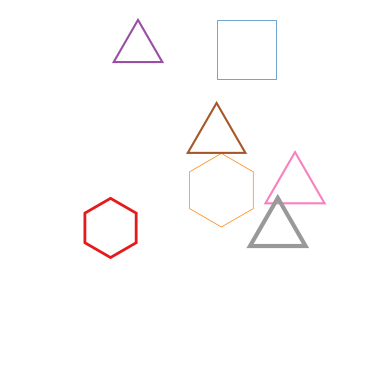[{"shape": "hexagon", "thickness": 2, "radius": 0.38, "center": [0.287, 0.408]}, {"shape": "square", "thickness": 0.5, "radius": 0.39, "center": [0.64, 0.871]}, {"shape": "triangle", "thickness": 1.5, "radius": 0.36, "center": [0.358, 0.875]}, {"shape": "hexagon", "thickness": 0.5, "radius": 0.48, "center": [0.575, 0.506]}, {"shape": "triangle", "thickness": 1.5, "radius": 0.43, "center": [0.563, 0.646]}, {"shape": "triangle", "thickness": 1.5, "radius": 0.44, "center": [0.766, 0.516]}, {"shape": "triangle", "thickness": 3, "radius": 0.42, "center": [0.722, 0.403]}]